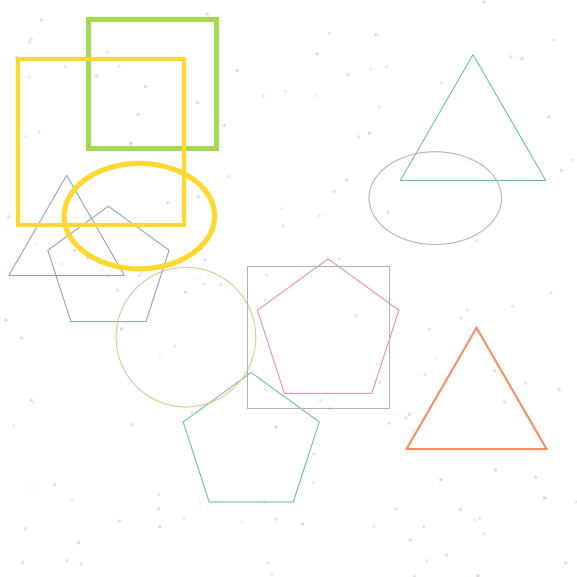[{"shape": "pentagon", "thickness": 0.5, "radius": 0.62, "center": [0.435, 0.23]}, {"shape": "triangle", "thickness": 0.5, "radius": 0.73, "center": [0.819, 0.759]}, {"shape": "triangle", "thickness": 1, "radius": 0.7, "center": [0.825, 0.292]}, {"shape": "pentagon", "thickness": 0.5, "radius": 0.55, "center": [0.188, 0.532]}, {"shape": "triangle", "thickness": 0.5, "radius": 0.58, "center": [0.115, 0.58]}, {"shape": "pentagon", "thickness": 0.5, "radius": 0.64, "center": [0.568, 0.422]}, {"shape": "square", "thickness": 2.5, "radius": 0.56, "center": [0.263, 0.855]}, {"shape": "square", "thickness": 2, "radius": 0.72, "center": [0.175, 0.753]}, {"shape": "oval", "thickness": 2.5, "radius": 0.65, "center": [0.241, 0.625]}, {"shape": "circle", "thickness": 0.5, "radius": 0.6, "center": [0.322, 0.415]}, {"shape": "oval", "thickness": 0.5, "radius": 0.57, "center": [0.754, 0.656]}, {"shape": "square", "thickness": 0.5, "radius": 0.61, "center": [0.551, 0.416]}]